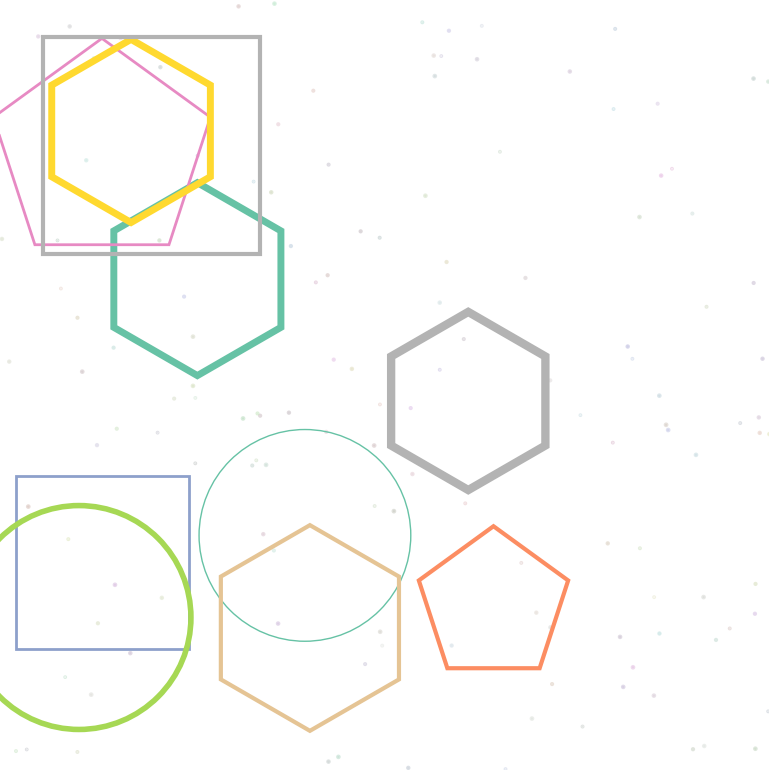[{"shape": "hexagon", "thickness": 2.5, "radius": 0.63, "center": [0.256, 0.638]}, {"shape": "circle", "thickness": 0.5, "radius": 0.69, "center": [0.396, 0.305]}, {"shape": "pentagon", "thickness": 1.5, "radius": 0.51, "center": [0.641, 0.215]}, {"shape": "square", "thickness": 1, "radius": 0.56, "center": [0.133, 0.27]}, {"shape": "pentagon", "thickness": 1, "radius": 0.74, "center": [0.132, 0.802]}, {"shape": "circle", "thickness": 2, "radius": 0.73, "center": [0.103, 0.198]}, {"shape": "hexagon", "thickness": 2.5, "radius": 0.59, "center": [0.17, 0.83]}, {"shape": "hexagon", "thickness": 1.5, "radius": 0.67, "center": [0.402, 0.184]}, {"shape": "square", "thickness": 1.5, "radius": 0.7, "center": [0.197, 0.811]}, {"shape": "hexagon", "thickness": 3, "radius": 0.58, "center": [0.608, 0.479]}]